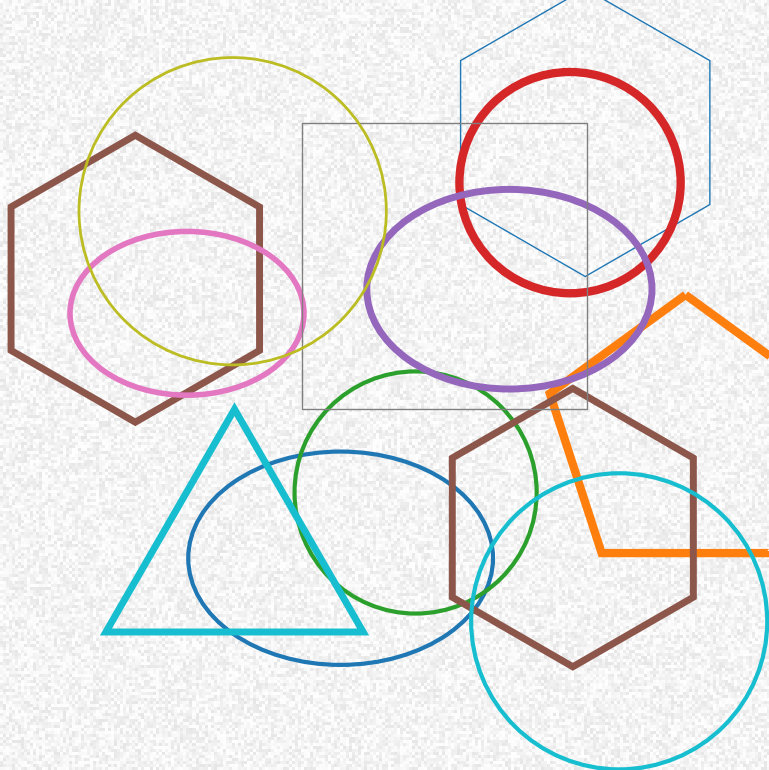[{"shape": "hexagon", "thickness": 0.5, "radius": 0.93, "center": [0.76, 0.828]}, {"shape": "oval", "thickness": 1.5, "radius": 0.99, "center": [0.442, 0.275]}, {"shape": "pentagon", "thickness": 3, "radius": 0.93, "center": [0.89, 0.432]}, {"shape": "circle", "thickness": 1.5, "radius": 0.79, "center": [0.54, 0.36]}, {"shape": "circle", "thickness": 3, "radius": 0.72, "center": [0.74, 0.763]}, {"shape": "oval", "thickness": 2.5, "radius": 0.93, "center": [0.662, 0.624]}, {"shape": "hexagon", "thickness": 2.5, "radius": 0.9, "center": [0.744, 0.315]}, {"shape": "hexagon", "thickness": 2.5, "radius": 0.93, "center": [0.176, 0.638]}, {"shape": "oval", "thickness": 2, "radius": 0.76, "center": [0.243, 0.593]}, {"shape": "square", "thickness": 0.5, "radius": 0.93, "center": [0.577, 0.654]}, {"shape": "circle", "thickness": 1, "radius": 1.0, "center": [0.302, 0.726]}, {"shape": "circle", "thickness": 1.5, "radius": 0.96, "center": [0.804, 0.193]}, {"shape": "triangle", "thickness": 2.5, "radius": 0.96, "center": [0.305, 0.276]}]